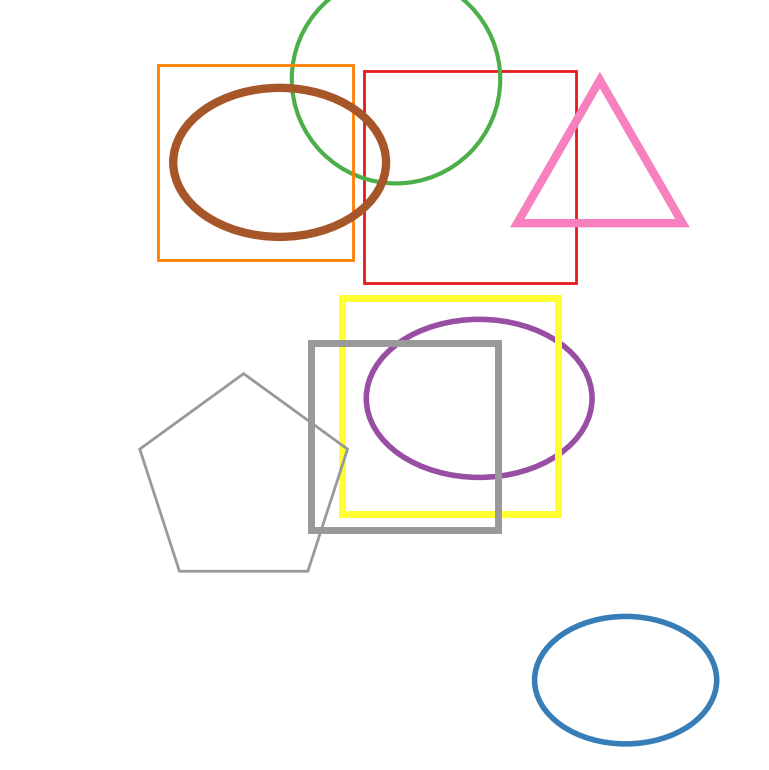[{"shape": "square", "thickness": 1, "radius": 0.69, "center": [0.61, 0.771]}, {"shape": "oval", "thickness": 2, "radius": 0.59, "center": [0.813, 0.117]}, {"shape": "circle", "thickness": 1.5, "radius": 0.68, "center": [0.514, 0.897]}, {"shape": "oval", "thickness": 2, "radius": 0.73, "center": [0.622, 0.483]}, {"shape": "square", "thickness": 1, "radius": 0.63, "center": [0.332, 0.788]}, {"shape": "square", "thickness": 2.5, "radius": 0.7, "center": [0.584, 0.473]}, {"shape": "oval", "thickness": 3, "radius": 0.69, "center": [0.363, 0.789]}, {"shape": "triangle", "thickness": 3, "radius": 0.62, "center": [0.779, 0.772]}, {"shape": "square", "thickness": 2.5, "radius": 0.61, "center": [0.525, 0.433]}, {"shape": "pentagon", "thickness": 1, "radius": 0.71, "center": [0.316, 0.373]}]